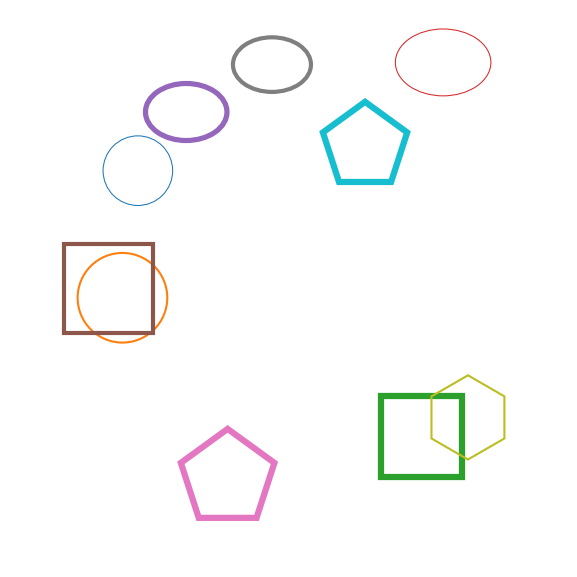[{"shape": "circle", "thickness": 0.5, "radius": 0.3, "center": [0.239, 0.704]}, {"shape": "circle", "thickness": 1, "radius": 0.39, "center": [0.212, 0.484]}, {"shape": "square", "thickness": 3, "radius": 0.35, "center": [0.729, 0.243]}, {"shape": "oval", "thickness": 0.5, "radius": 0.41, "center": [0.767, 0.891]}, {"shape": "oval", "thickness": 2.5, "radius": 0.35, "center": [0.322, 0.805]}, {"shape": "square", "thickness": 2, "radius": 0.38, "center": [0.188, 0.5]}, {"shape": "pentagon", "thickness": 3, "radius": 0.43, "center": [0.394, 0.171]}, {"shape": "oval", "thickness": 2, "radius": 0.34, "center": [0.471, 0.887]}, {"shape": "hexagon", "thickness": 1, "radius": 0.36, "center": [0.81, 0.276]}, {"shape": "pentagon", "thickness": 3, "radius": 0.38, "center": [0.632, 0.746]}]